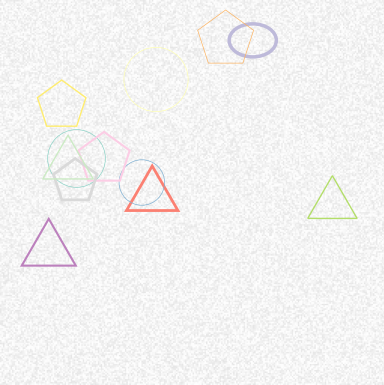[{"shape": "circle", "thickness": 0.5, "radius": 0.38, "center": [0.199, 0.588]}, {"shape": "circle", "thickness": 0.5, "radius": 0.42, "center": [0.405, 0.794]}, {"shape": "oval", "thickness": 2.5, "radius": 0.31, "center": [0.656, 0.895]}, {"shape": "triangle", "thickness": 2, "radius": 0.39, "center": [0.395, 0.492]}, {"shape": "circle", "thickness": 0.5, "radius": 0.3, "center": [0.368, 0.526]}, {"shape": "pentagon", "thickness": 0.5, "radius": 0.38, "center": [0.586, 0.898]}, {"shape": "triangle", "thickness": 1, "radius": 0.37, "center": [0.863, 0.47]}, {"shape": "pentagon", "thickness": 1.5, "radius": 0.35, "center": [0.27, 0.587]}, {"shape": "pentagon", "thickness": 2, "radius": 0.3, "center": [0.195, 0.529]}, {"shape": "triangle", "thickness": 1.5, "radius": 0.41, "center": [0.127, 0.351]}, {"shape": "triangle", "thickness": 1, "radius": 0.38, "center": [0.177, 0.573]}, {"shape": "pentagon", "thickness": 1, "radius": 0.33, "center": [0.16, 0.726]}]